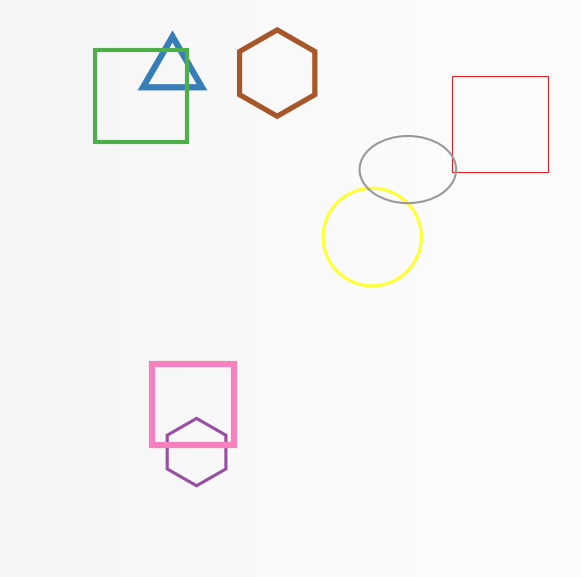[{"shape": "square", "thickness": 0.5, "radius": 0.42, "center": [0.86, 0.784]}, {"shape": "triangle", "thickness": 3, "radius": 0.29, "center": [0.297, 0.877]}, {"shape": "square", "thickness": 2, "radius": 0.4, "center": [0.243, 0.833]}, {"shape": "hexagon", "thickness": 1.5, "radius": 0.29, "center": [0.338, 0.216]}, {"shape": "circle", "thickness": 1.5, "radius": 0.42, "center": [0.64, 0.589]}, {"shape": "hexagon", "thickness": 2.5, "radius": 0.37, "center": [0.477, 0.873]}, {"shape": "square", "thickness": 3, "radius": 0.35, "center": [0.332, 0.298]}, {"shape": "oval", "thickness": 1, "radius": 0.42, "center": [0.702, 0.706]}]